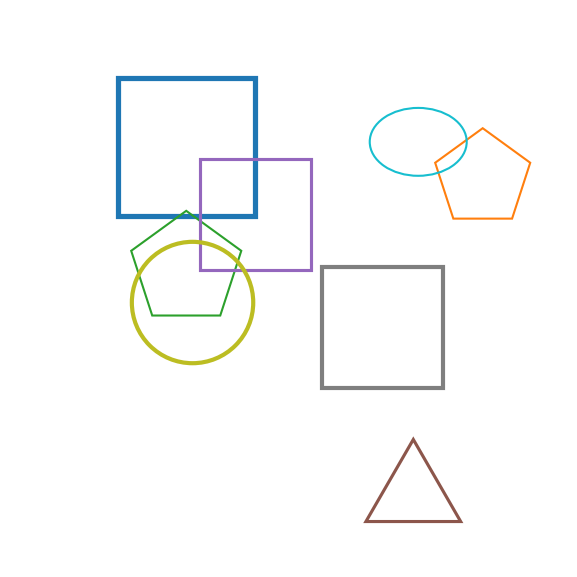[{"shape": "square", "thickness": 2.5, "radius": 0.59, "center": [0.323, 0.745]}, {"shape": "pentagon", "thickness": 1, "radius": 0.43, "center": [0.836, 0.691]}, {"shape": "pentagon", "thickness": 1, "radius": 0.5, "center": [0.322, 0.534]}, {"shape": "square", "thickness": 1.5, "radius": 0.48, "center": [0.443, 0.628]}, {"shape": "triangle", "thickness": 1.5, "radius": 0.47, "center": [0.716, 0.143]}, {"shape": "square", "thickness": 2, "radius": 0.52, "center": [0.662, 0.431]}, {"shape": "circle", "thickness": 2, "radius": 0.53, "center": [0.333, 0.475]}, {"shape": "oval", "thickness": 1, "radius": 0.42, "center": [0.724, 0.753]}]